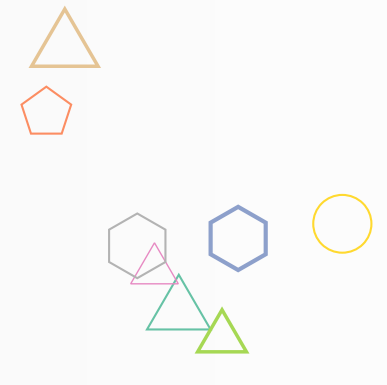[{"shape": "triangle", "thickness": 1.5, "radius": 0.47, "center": [0.461, 0.192]}, {"shape": "pentagon", "thickness": 1.5, "radius": 0.34, "center": [0.12, 0.707]}, {"shape": "hexagon", "thickness": 3, "radius": 0.41, "center": [0.615, 0.381]}, {"shape": "triangle", "thickness": 1, "radius": 0.35, "center": [0.399, 0.298]}, {"shape": "triangle", "thickness": 2.5, "radius": 0.36, "center": [0.573, 0.123]}, {"shape": "circle", "thickness": 1.5, "radius": 0.38, "center": [0.883, 0.419]}, {"shape": "triangle", "thickness": 2.5, "radius": 0.5, "center": [0.167, 0.877]}, {"shape": "hexagon", "thickness": 1.5, "radius": 0.42, "center": [0.354, 0.361]}]